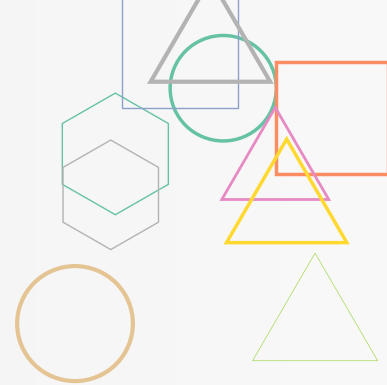[{"shape": "hexagon", "thickness": 1, "radius": 0.79, "center": [0.298, 0.6]}, {"shape": "circle", "thickness": 2.5, "radius": 0.68, "center": [0.576, 0.771]}, {"shape": "square", "thickness": 2.5, "radius": 0.72, "center": [0.856, 0.694]}, {"shape": "square", "thickness": 1, "radius": 0.75, "center": [0.465, 0.87]}, {"shape": "triangle", "thickness": 2, "radius": 0.8, "center": [0.71, 0.561]}, {"shape": "triangle", "thickness": 0.5, "radius": 0.93, "center": [0.813, 0.156]}, {"shape": "triangle", "thickness": 2.5, "radius": 0.9, "center": [0.74, 0.459]}, {"shape": "circle", "thickness": 3, "radius": 0.75, "center": [0.194, 0.16]}, {"shape": "hexagon", "thickness": 1, "radius": 0.71, "center": [0.286, 0.494]}, {"shape": "triangle", "thickness": 3, "radius": 0.89, "center": [0.543, 0.877]}]